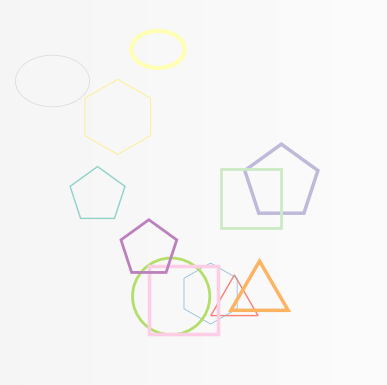[{"shape": "pentagon", "thickness": 1, "radius": 0.37, "center": [0.252, 0.493]}, {"shape": "oval", "thickness": 3, "radius": 0.34, "center": [0.408, 0.872]}, {"shape": "pentagon", "thickness": 2.5, "radius": 0.5, "center": [0.726, 0.526]}, {"shape": "triangle", "thickness": 1, "radius": 0.35, "center": [0.605, 0.215]}, {"shape": "hexagon", "thickness": 0.5, "radius": 0.4, "center": [0.543, 0.238]}, {"shape": "triangle", "thickness": 2.5, "radius": 0.43, "center": [0.67, 0.237]}, {"shape": "circle", "thickness": 2, "radius": 0.5, "center": [0.442, 0.23]}, {"shape": "square", "thickness": 2.5, "radius": 0.44, "center": [0.474, 0.22]}, {"shape": "oval", "thickness": 0.5, "radius": 0.48, "center": [0.135, 0.79]}, {"shape": "pentagon", "thickness": 2, "radius": 0.38, "center": [0.384, 0.354]}, {"shape": "square", "thickness": 2, "radius": 0.39, "center": [0.649, 0.484]}, {"shape": "hexagon", "thickness": 0.5, "radius": 0.49, "center": [0.304, 0.696]}]